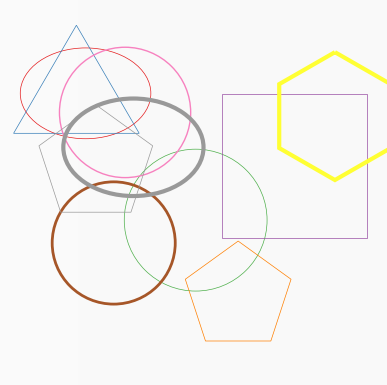[{"shape": "oval", "thickness": 0.5, "radius": 0.84, "center": [0.221, 0.758]}, {"shape": "triangle", "thickness": 0.5, "radius": 0.94, "center": [0.197, 0.747]}, {"shape": "circle", "thickness": 0.5, "radius": 0.92, "center": [0.505, 0.428]}, {"shape": "square", "thickness": 0.5, "radius": 0.93, "center": [0.761, 0.569]}, {"shape": "pentagon", "thickness": 0.5, "radius": 0.72, "center": [0.615, 0.23]}, {"shape": "hexagon", "thickness": 3, "radius": 0.83, "center": [0.864, 0.698]}, {"shape": "circle", "thickness": 2, "radius": 0.79, "center": [0.293, 0.369]}, {"shape": "circle", "thickness": 1, "radius": 0.85, "center": [0.323, 0.708]}, {"shape": "oval", "thickness": 3, "radius": 0.9, "center": [0.344, 0.617]}, {"shape": "pentagon", "thickness": 0.5, "radius": 0.77, "center": [0.247, 0.574]}]